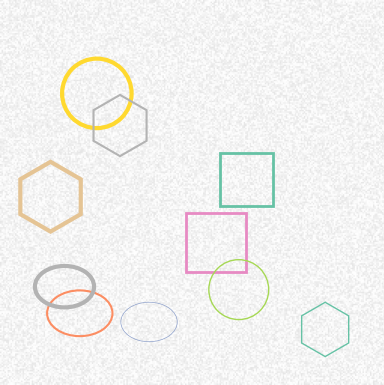[{"shape": "square", "thickness": 2, "radius": 0.34, "center": [0.641, 0.533]}, {"shape": "hexagon", "thickness": 1, "radius": 0.35, "center": [0.845, 0.144]}, {"shape": "oval", "thickness": 1.5, "radius": 0.42, "center": [0.207, 0.186]}, {"shape": "oval", "thickness": 0.5, "radius": 0.37, "center": [0.387, 0.164]}, {"shape": "square", "thickness": 2, "radius": 0.39, "center": [0.561, 0.37]}, {"shape": "circle", "thickness": 1, "radius": 0.39, "center": [0.62, 0.248]}, {"shape": "circle", "thickness": 3, "radius": 0.45, "center": [0.252, 0.757]}, {"shape": "hexagon", "thickness": 3, "radius": 0.45, "center": [0.131, 0.489]}, {"shape": "oval", "thickness": 3, "radius": 0.38, "center": [0.168, 0.255]}, {"shape": "hexagon", "thickness": 1.5, "radius": 0.4, "center": [0.312, 0.674]}]